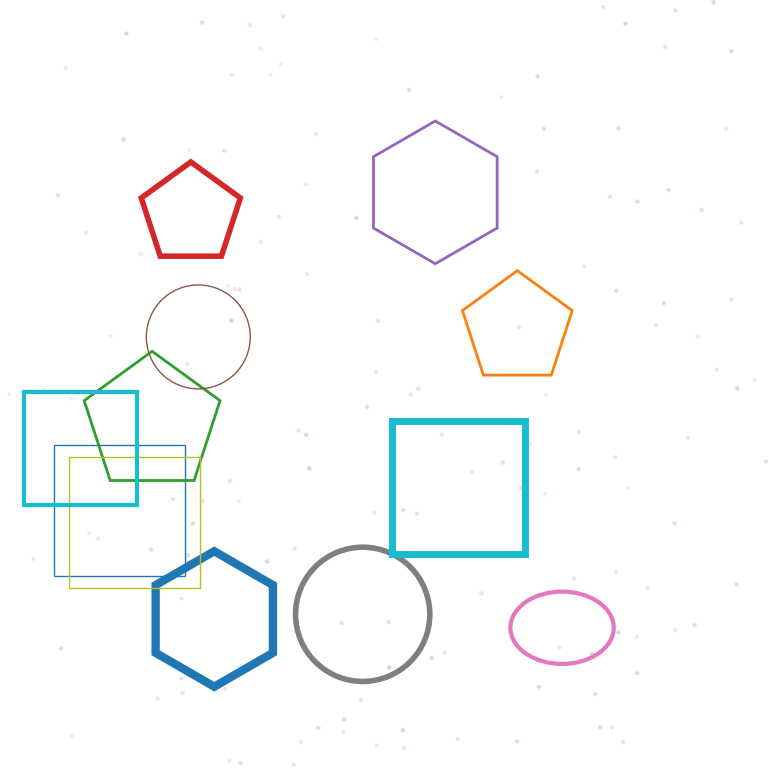[{"shape": "square", "thickness": 0.5, "radius": 0.43, "center": [0.155, 0.337]}, {"shape": "hexagon", "thickness": 3, "radius": 0.44, "center": [0.278, 0.196]}, {"shape": "pentagon", "thickness": 1, "radius": 0.37, "center": [0.672, 0.573]}, {"shape": "pentagon", "thickness": 1, "radius": 0.46, "center": [0.198, 0.451]}, {"shape": "pentagon", "thickness": 2, "radius": 0.34, "center": [0.248, 0.722]}, {"shape": "hexagon", "thickness": 1, "radius": 0.46, "center": [0.565, 0.75]}, {"shape": "circle", "thickness": 0.5, "radius": 0.34, "center": [0.258, 0.562]}, {"shape": "oval", "thickness": 1.5, "radius": 0.34, "center": [0.73, 0.185]}, {"shape": "circle", "thickness": 2, "radius": 0.44, "center": [0.471, 0.202]}, {"shape": "square", "thickness": 0.5, "radius": 0.43, "center": [0.175, 0.321]}, {"shape": "square", "thickness": 2.5, "radius": 0.43, "center": [0.596, 0.366]}, {"shape": "square", "thickness": 1.5, "radius": 0.37, "center": [0.105, 0.417]}]